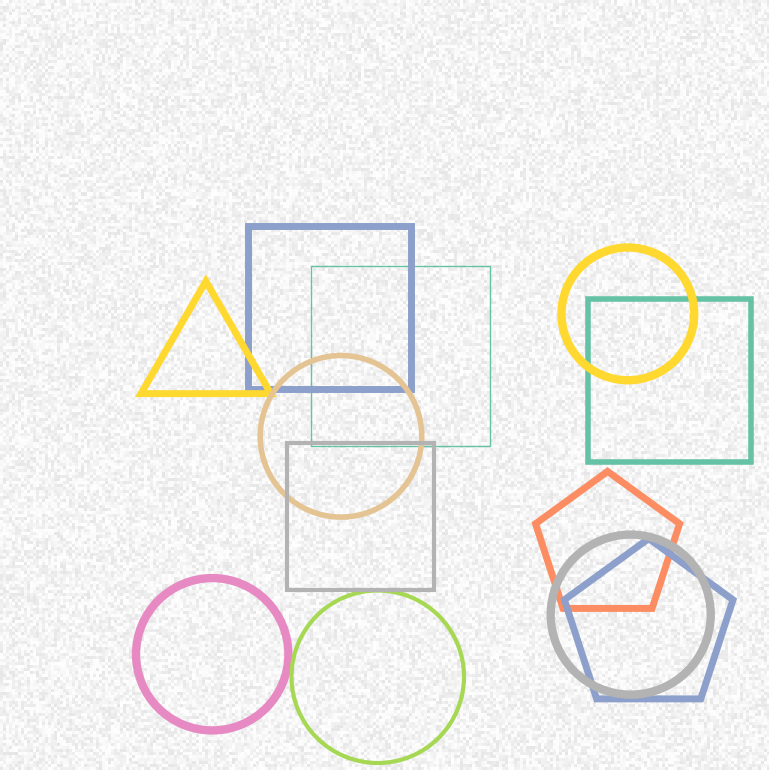[{"shape": "square", "thickness": 2, "radius": 0.53, "center": [0.869, 0.506]}, {"shape": "square", "thickness": 0.5, "radius": 0.58, "center": [0.521, 0.538]}, {"shape": "pentagon", "thickness": 2.5, "radius": 0.49, "center": [0.789, 0.289]}, {"shape": "square", "thickness": 2.5, "radius": 0.53, "center": [0.427, 0.6]}, {"shape": "pentagon", "thickness": 2.5, "radius": 0.58, "center": [0.842, 0.185]}, {"shape": "circle", "thickness": 3, "radius": 0.49, "center": [0.276, 0.15]}, {"shape": "circle", "thickness": 1.5, "radius": 0.56, "center": [0.491, 0.121]}, {"shape": "triangle", "thickness": 2.5, "radius": 0.49, "center": [0.267, 0.537]}, {"shape": "circle", "thickness": 3, "radius": 0.43, "center": [0.815, 0.592]}, {"shape": "circle", "thickness": 2, "radius": 0.52, "center": [0.443, 0.433]}, {"shape": "circle", "thickness": 3, "radius": 0.52, "center": [0.819, 0.202]}, {"shape": "square", "thickness": 1.5, "radius": 0.48, "center": [0.468, 0.329]}]